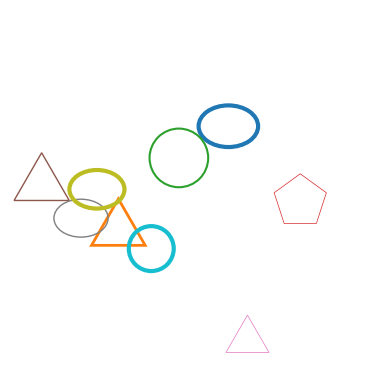[{"shape": "oval", "thickness": 3, "radius": 0.39, "center": [0.593, 0.672]}, {"shape": "triangle", "thickness": 2, "radius": 0.4, "center": [0.307, 0.403]}, {"shape": "circle", "thickness": 1.5, "radius": 0.38, "center": [0.465, 0.59]}, {"shape": "pentagon", "thickness": 0.5, "radius": 0.36, "center": [0.78, 0.477]}, {"shape": "triangle", "thickness": 1, "radius": 0.41, "center": [0.108, 0.521]}, {"shape": "triangle", "thickness": 0.5, "radius": 0.32, "center": [0.643, 0.117]}, {"shape": "oval", "thickness": 1, "radius": 0.35, "center": [0.21, 0.433]}, {"shape": "oval", "thickness": 3, "radius": 0.36, "center": [0.252, 0.508]}, {"shape": "circle", "thickness": 3, "radius": 0.29, "center": [0.393, 0.354]}]